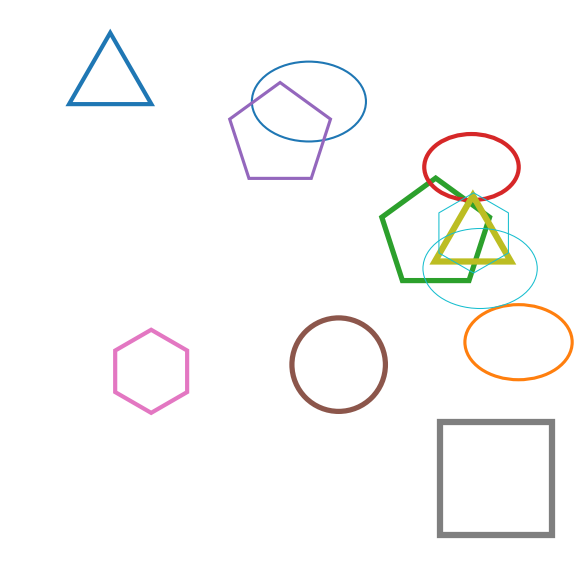[{"shape": "triangle", "thickness": 2, "radius": 0.41, "center": [0.191, 0.86]}, {"shape": "oval", "thickness": 1, "radius": 0.49, "center": [0.535, 0.823]}, {"shape": "oval", "thickness": 1.5, "radius": 0.46, "center": [0.898, 0.407]}, {"shape": "pentagon", "thickness": 2.5, "radius": 0.49, "center": [0.754, 0.593]}, {"shape": "oval", "thickness": 2, "radius": 0.41, "center": [0.816, 0.71]}, {"shape": "pentagon", "thickness": 1.5, "radius": 0.46, "center": [0.485, 0.764]}, {"shape": "circle", "thickness": 2.5, "radius": 0.4, "center": [0.586, 0.368]}, {"shape": "hexagon", "thickness": 2, "radius": 0.36, "center": [0.262, 0.356]}, {"shape": "square", "thickness": 3, "radius": 0.49, "center": [0.859, 0.171]}, {"shape": "triangle", "thickness": 3, "radius": 0.38, "center": [0.819, 0.584]}, {"shape": "oval", "thickness": 0.5, "radius": 0.49, "center": [0.831, 0.534]}, {"shape": "hexagon", "thickness": 0.5, "radius": 0.35, "center": [0.82, 0.596]}]